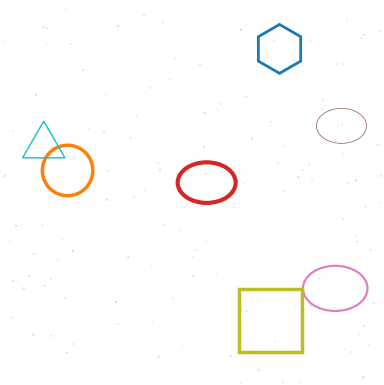[{"shape": "hexagon", "thickness": 2, "radius": 0.32, "center": [0.726, 0.873]}, {"shape": "circle", "thickness": 2.5, "radius": 0.33, "center": [0.176, 0.557]}, {"shape": "oval", "thickness": 3, "radius": 0.38, "center": [0.537, 0.526]}, {"shape": "oval", "thickness": 0.5, "radius": 0.32, "center": [0.887, 0.673]}, {"shape": "oval", "thickness": 1.5, "radius": 0.42, "center": [0.871, 0.251]}, {"shape": "square", "thickness": 2.5, "radius": 0.41, "center": [0.703, 0.168]}, {"shape": "triangle", "thickness": 1, "radius": 0.32, "center": [0.114, 0.622]}]